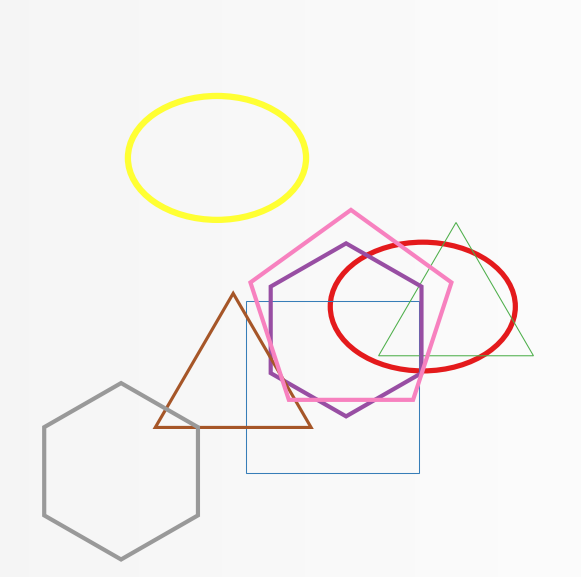[{"shape": "oval", "thickness": 2.5, "radius": 0.8, "center": [0.727, 0.468]}, {"shape": "square", "thickness": 0.5, "radius": 0.75, "center": [0.572, 0.329]}, {"shape": "triangle", "thickness": 0.5, "radius": 0.77, "center": [0.785, 0.46]}, {"shape": "hexagon", "thickness": 2, "radius": 0.75, "center": [0.595, 0.428]}, {"shape": "oval", "thickness": 3, "radius": 0.77, "center": [0.373, 0.726]}, {"shape": "triangle", "thickness": 1.5, "radius": 0.77, "center": [0.401, 0.336]}, {"shape": "pentagon", "thickness": 2, "radius": 0.91, "center": [0.604, 0.454]}, {"shape": "hexagon", "thickness": 2, "radius": 0.76, "center": [0.208, 0.183]}]